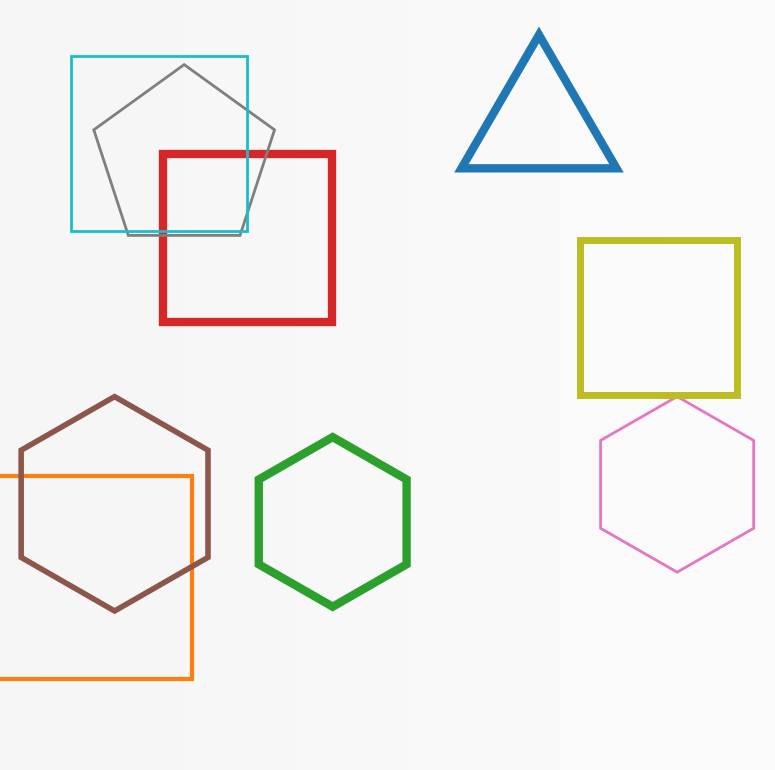[{"shape": "triangle", "thickness": 3, "radius": 0.58, "center": [0.695, 0.839]}, {"shape": "square", "thickness": 1.5, "radius": 0.66, "center": [0.116, 0.25]}, {"shape": "hexagon", "thickness": 3, "radius": 0.55, "center": [0.429, 0.322]}, {"shape": "square", "thickness": 3, "radius": 0.55, "center": [0.319, 0.691]}, {"shape": "hexagon", "thickness": 2, "radius": 0.7, "center": [0.148, 0.346]}, {"shape": "hexagon", "thickness": 1, "radius": 0.57, "center": [0.874, 0.371]}, {"shape": "pentagon", "thickness": 1, "radius": 0.61, "center": [0.238, 0.793]}, {"shape": "square", "thickness": 2.5, "radius": 0.5, "center": [0.85, 0.588]}, {"shape": "square", "thickness": 1, "radius": 0.57, "center": [0.205, 0.813]}]